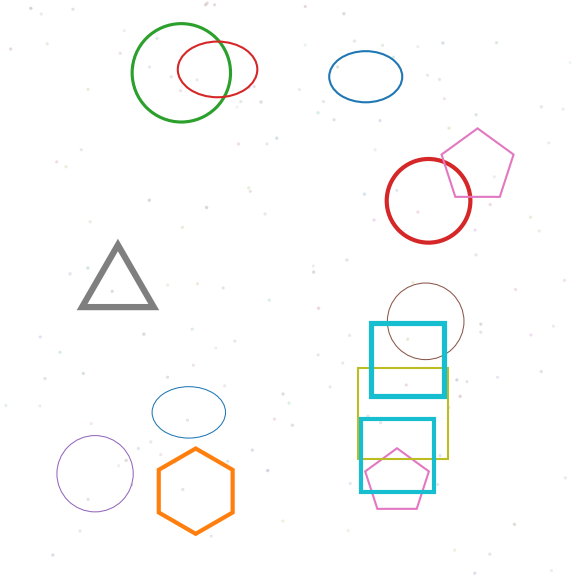[{"shape": "oval", "thickness": 1, "radius": 0.32, "center": [0.633, 0.866]}, {"shape": "oval", "thickness": 0.5, "radius": 0.32, "center": [0.327, 0.285]}, {"shape": "hexagon", "thickness": 2, "radius": 0.37, "center": [0.339, 0.149]}, {"shape": "circle", "thickness": 1.5, "radius": 0.43, "center": [0.314, 0.873]}, {"shape": "oval", "thickness": 1, "radius": 0.34, "center": [0.377, 0.879]}, {"shape": "circle", "thickness": 2, "radius": 0.36, "center": [0.742, 0.651]}, {"shape": "circle", "thickness": 0.5, "radius": 0.33, "center": [0.165, 0.179]}, {"shape": "circle", "thickness": 0.5, "radius": 0.33, "center": [0.737, 0.443]}, {"shape": "pentagon", "thickness": 1, "radius": 0.33, "center": [0.827, 0.711]}, {"shape": "pentagon", "thickness": 1, "radius": 0.29, "center": [0.688, 0.165]}, {"shape": "triangle", "thickness": 3, "radius": 0.36, "center": [0.204, 0.503]}, {"shape": "square", "thickness": 1, "radius": 0.39, "center": [0.698, 0.283]}, {"shape": "square", "thickness": 2.5, "radius": 0.31, "center": [0.705, 0.377]}, {"shape": "square", "thickness": 2, "radius": 0.32, "center": [0.688, 0.21]}]